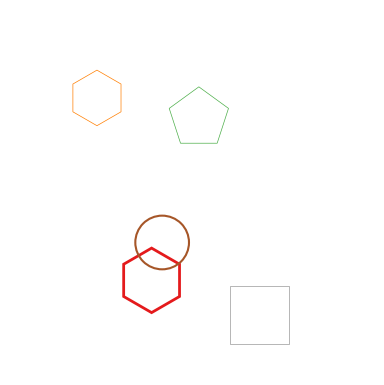[{"shape": "hexagon", "thickness": 2, "radius": 0.42, "center": [0.394, 0.272]}, {"shape": "pentagon", "thickness": 0.5, "radius": 0.4, "center": [0.516, 0.693]}, {"shape": "hexagon", "thickness": 0.5, "radius": 0.36, "center": [0.252, 0.746]}, {"shape": "circle", "thickness": 1.5, "radius": 0.35, "center": [0.421, 0.37]}, {"shape": "square", "thickness": 0.5, "radius": 0.38, "center": [0.674, 0.182]}]